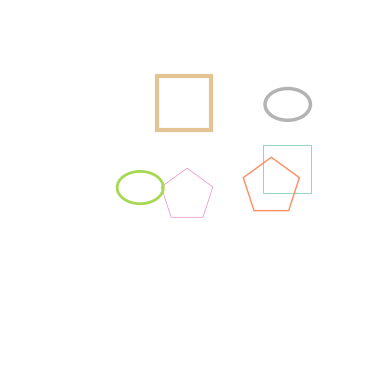[{"shape": "square", "thickness": 0.5, "radius": 0.31, "center": [0.746, 0.561]}, {"shape": "pentagon", "thickness": 1, "radius": 0.38, "center": [0.705, 0.515]}, {"shape": "pentagon", "thickness": 0.5, "radius": 0.35, "center": [0.486, 0.493]}, {"shape": "oval", "thickness": 2, "radius": 0.3, "center": [0.364, 0.513]}, {"shape": "square", "thickness": 3, "radius": 0.35, "center": [0.478, 0.733]}, {"shape": "oval", "thickness": 2.5, "radius": 0.29, "center": [0.747, 0.729]}]